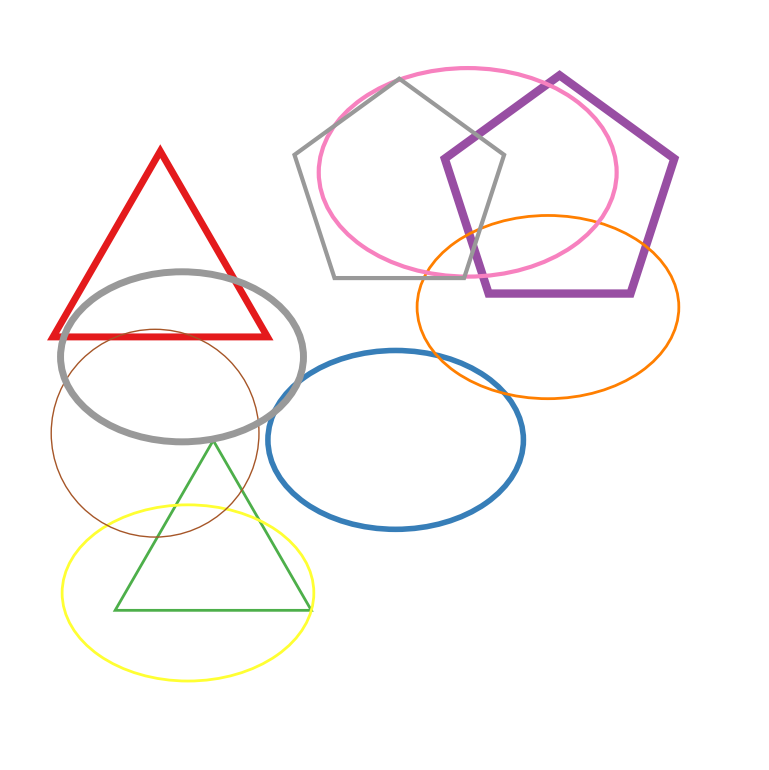[{"shape": "triangle", "thickness": 2.5, "radius": 0.8, "center": [0.208, 0.643]}, {"shape": "oval", "thickness": 2, "radius": 0.83, "center": [0.514, 0.429]}, {"shape": "triangle", "thickness": 1, "radius": 0.74, "center": [0.277, 0.281]}, {"shape": "pentagon", "thickness": 3, "radius": 0.78, "center": [0.727, 0.746]}, {"shape": "oval", "thickness": 1, "radius": 0.85, "center": [0.712, 0.601]}, {"shape": "oval", "thickness": 1, "radius": 0.82, "center": [0.244, 0.23]}, {"shape": "circle", "thickness": 0.5, "radius": 0.67, "center": [0.201, 0.437]}, {"shape": "oval", "thickness": 1.5, "radius": 0.97, "center": [0.607, 0.776]}, {"shape": "pentagon", "thickness": 1.5, "radius": 0.72, "center": [0.519, 0.755]}, {"shape": "oval", "thickness": 2.5, "radius": 0.79, "center": [0.236, 0.537]}]